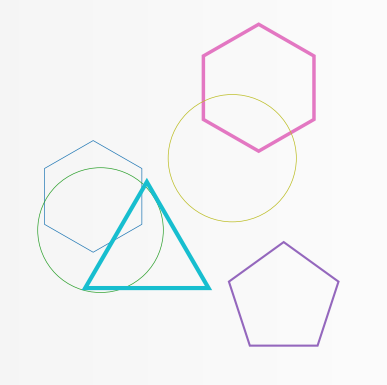[{"shape": "hexagon", "thickness": 0.5, "radius": 0.73, "center": [0.24, 0.49]}, {"shape": "circle", "thickness": 0.5, "radius": 0.81, "center": [0.259, 0.402]}, {"shape": "pentagon", "thickness": 1.5, "radius": 0.74, "center": [0.732, 0.223]}, {"shape": "hexagon", "thickness": 2.5, "radius": 0.82, "center": [0.668, 0.772]}, {"shape": "circle", "thickness": 0.5, "radius": 0.83, "center": [0.599, 0.589]}, {"shape": "triangle", "thickness": 3, "radius": 0.92, "center": [0.379, 0.344]}]